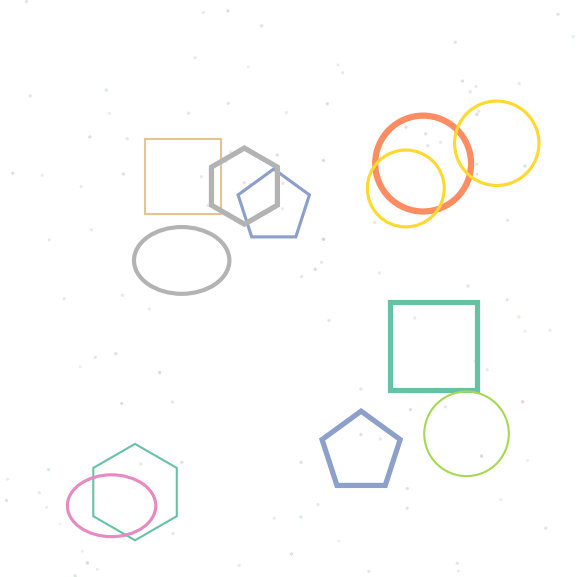[{"shape": "hexagon", "thickness": 1, "radius": 0.42, "center": [0.234, 0.147]}, {"shape": "square", "thickness": 2.5, "radius": 0.38, "center": [0.75, 0.4]}, {"shape": "circle", "thickness": 3, "radius": 0.41, "center": [0.733, 0.716]}, {"shape": "pentagon", "thickness": 1.5, "radius": 0.32, "center": [0.474, 0.642]}, {"shape": "pentagon", "thickness": 2.5, "radius": 0.36, "center": [0.625, 0.216]}, {"shape": "oval", "thickness": 1.5, "radius": 0.38, "center": [0.193, 0.123]}, {"shape": "circle", "thickness": 1, "radius": 0.37, "center": [0.808, 0.248]}, {"shape": "circle", "thickness": 1.5, "radius": 0.37, "center": [0.86, 0.751]}, {"shape": "circle", "thickness": 1.5, "radius": 0.33, "center": [0.703, 0.673]}, {"shape": "square", "thickness": 1, "radius": 0.33, "center": [0.317, 0.694]}, {"shape": "hexagon", "thickness": 2.5, "radius": 0.33, "center": [0.423, 0.677]}, {"shape": "oval", "thickness": 2, "radius": 0.41, "center": [0.315, 0.548]}]